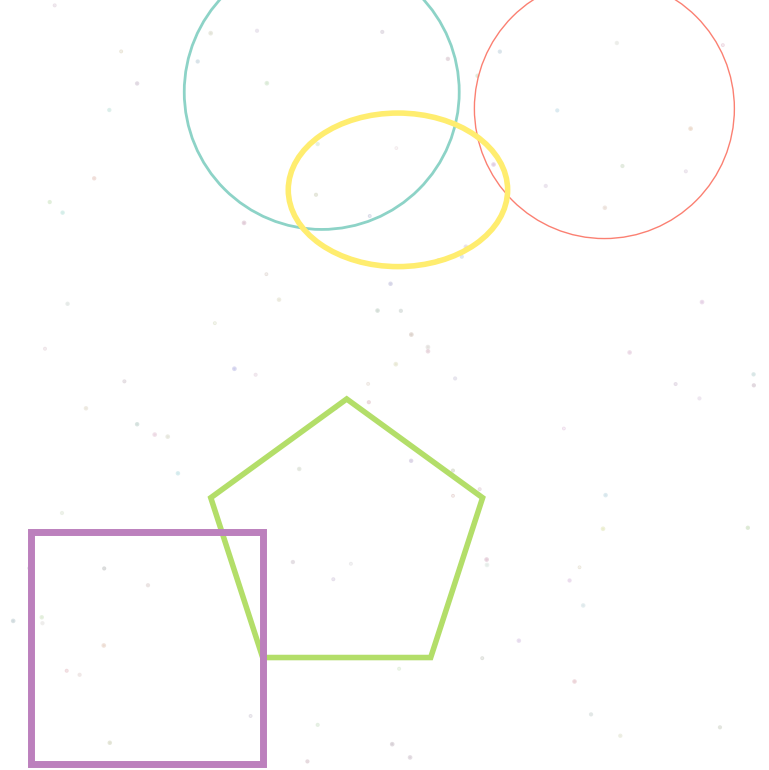[{"shape": "circle", "thickness": 1, "radius": 0.89, "center": [0.418, 0.881]}, {"shape": "circle", "thickness": 0.5, "radius": 0.84, "center": [0.785, 0.859]}, {"shape": "pentagon", "thickness": 2, "radius": 0.93, "center": [0.45, 0.296]}, {"shape": "square", "thickness": 2.5, "radius": 0.75, "center": [0.191, 0.158]}, {"shape": "oval", "thickness": 2, "radius": 0.71, "center": [0.517, 0.753]}]